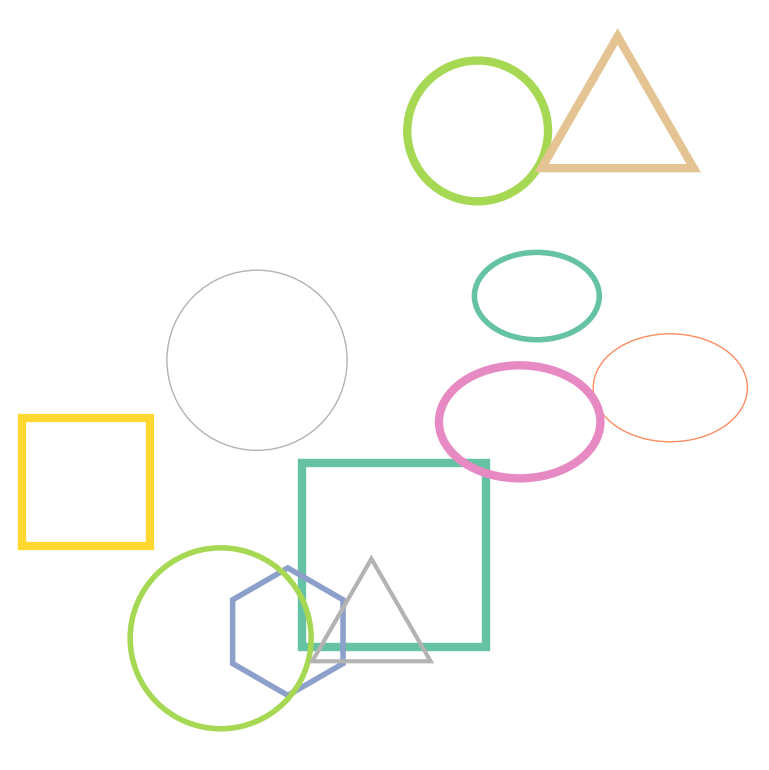[{"shape": "oval", "thickness": 2, "radius": 0.41, "center": [0.697, 0.615]}, {"shape": "square", "thickness": 3, "radius": 0.6, "center": [0.511, 0.279]}, {"shape": "oval", "thickness": 0.5, "radius": 0.5, "center": [0.871, 0.496]}, {"shape": "hexagon", "thickness": 2, "radius": 0.41, "center": [0.374, 0.18]}, {"shape": "oval", "thickness": 3, "radius": 0.52, "center": [0.675, 0.452]}, {"shape": "circle", "thickness": 2, "radius": 0.59, "center": [0.287, 0.171]}, {"shape": "circle", "thickness": 3, "radius": 0.46, "center": [0.62, 0.83]}, {"shape": "square", "thickness": 3, "radius": 0.42, "center": [0.111, 0.374]}, {"shape": "triangle", "thickness": 3, "radius": 0.57, "center": [0.802, 0.839]}, {"shape": "triangle", "thickness": 1.5, "radius": 0.44, "center": [0.482, 0.186]}, {"shape": "circle", "thickness": 0.5, "radius": 0.59, "center": [0.334, 0.532]}]